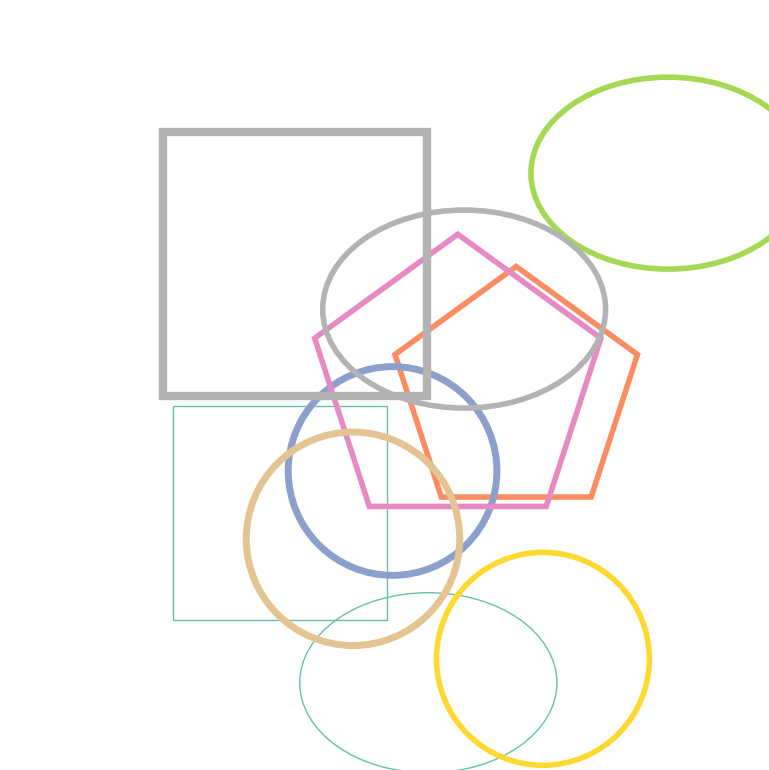[{"shape": "oval", "thickness": 0.5, "radius": 0.84, "center": [0.556, 0.113]}, {"shape": "square", "thickness": 0.5, "radius": 0.69, "center": [0.364, 0.334]}, {"shape": "pentagon", "thickness": 2, "radius": 0.83, "center": [0.67, 0.488]}, {"shape": "circle", "thickness": 2.5, "radius": 0.68, "center": [0.51, 0.388]}, {"shape": "pentagon", "thickness": 2, "radius": 0.98, "center": [0.595, 0.5]}, {"shape": "oval", "thickness": 2, "radius": 0.89, "center": [0.868, 0.775]}, {"shape": "circle", "thickness": 2, "radius": 0.69, "center": [0.705, 0.144]}, {"shape": "circle", "thickness": 2.5, "radius": 0.69, "center": [0.458, 0.3]}, {"shape": "oval", "thickness": 2, "radius": 0.92, "center": [0.603, 0.599]}, {"shape": "square", "thickness": 3, "radius": 0.86, "center": [0.383, 0.657]}]